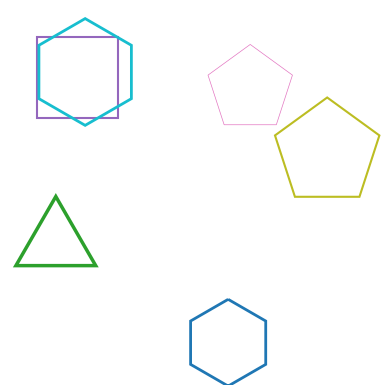[{"shape": "hexagon", "thickness": 2, "radius": 0.56, "center": [0.593, 0.11]}, {"shape": "triangle", "thickness": 2.5, "radius": 0.6, "center": [0.145, 0.37]}, {"shape": "square", "thickness": 1.5, "radius": 0.52, "center": [0.201, 0.798]}, {"shape": "pentagon", "thickness": 0.5, "radius": 0.58, "center": [0.65, 0.769]}, {"shape": "pentagon", "thickness": 1.5, "radius": 0.71, "center": [0.85, 0.604]}, {"shape": "hexagon", "thickness": 2, "radius": 0.69, "center": [0.221, 0.813]}]